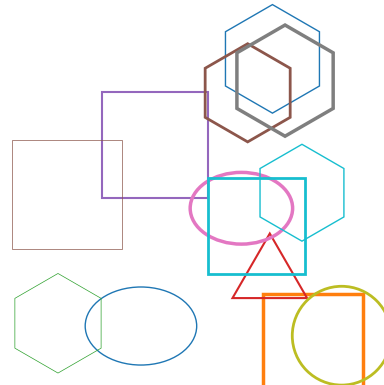[{"shape": "hexagon", "thickness": 1, "radius": 0.7, "center": [0.708, 0.847]}, {"shape": "oval", "thickness": 1, "radius": 0.72, "center": [0.366, 0.153]}, {"shape": "square", "thickness": 2.5, "radius": 0.65, "center": [0.813, 0.107]}, {"shape": "hexagon", "thickness": 0.5, "radius": 0.65, "center": [0.151, 0.16]}, {"shape": "triangle", "thickness": 1.5, "radius": 0.56, "center": [0.701, 0.282]}, {"shape": "square", "thickness": 1.5, "radius": 0.69, "center": [0.403, 0.623]}, {"shape": "square", "thickness": 0.5, "radius": 0.71, "center": [0.174, 0.495]}, {"shape": "hexagon", "thickness": 2, "radius": 0.64, "center": [0.643, 0.759]}, {"shape": "oval", "thickness": 2.5, "radius": 0.67, "center": [0.627, 0.459]}, {"shape": "hexagon", "thickness": 2.5, "radius": 0.72, "center": [0.74, 0.791]}, {"shape": "circle", "thickness": 2, "radius": 0.64, "center": [0.887, 0.128]}, {"shape": "square", "thickness": 2, "radius": 0.63, "center": [0.665, 0.413]}, {"shape": "hexagon", "thickness": 1, "radius": 0.63, "center": [0.784, 0.499]}]